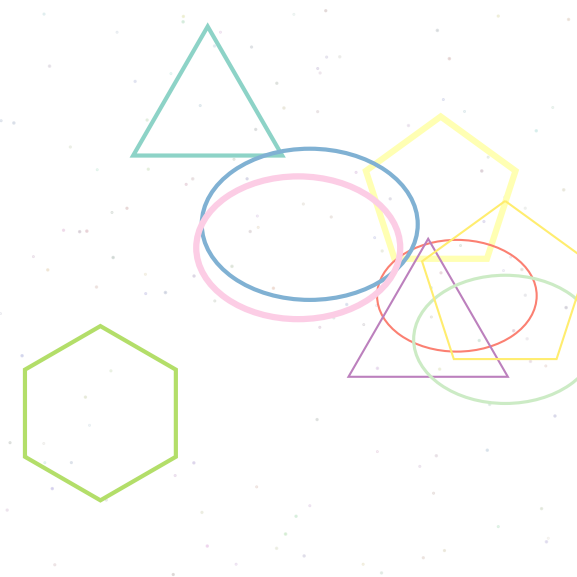[{"shape": "triangle", "thickness": 2, "radius": 0.74, "center": [0.36, 0.804]}, {"shape": "pentagon", "thickness": 3, "radius": 0.68, "center": [0.763, 0.661]}, {"shape": "oval", "thickness": 1, "radius": 0.69, "center": [0.791, 0.487]}, {"shape": "oval", "thickness": 2, "radius": 0.93, "center": [0.536, 0.611]}, {"shape": "hexagon", "thickness": 2, "radius": 0.75, "center": [0.174, 0.284]}, {"shape": "oval", "thickness": 3, "radius": 0.88, "center": [0.516, 0.57]}, {"shape": "triangle", "thickness": 1, "radius": 0.8, "center": [0.741, 0.426]}, {"shape": "oval", "thickness": 1.5, "radius": 0.79, "center": [0.875, 0.411]}, {"shape": "pentagon", "thickness": 1, "radius": 0.76, "center": [0.875, 0.5]}]